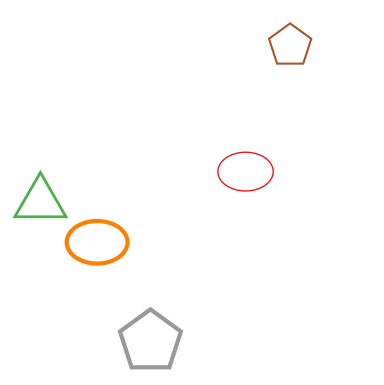[{"shape": "oval", "thickness": 1, "radius": 0.36, "center": [0.638, 0.554]}, {"shape": "triangle", "thickness": 2, "radius": 0.38, "center": [0.105, 0.475]}, {"shape": "oval", "thickness": 3, "radius": 0.4, "center": [0.252, 0.371]}, {"shape": "pentagon", "thickness": 1.5, "radius": 0.29, "center": [0.754, 0.881]}, {"shape": "pentagon", "thickness": 3, "radius": 0.42, "center": [0.391, 0.113]}]